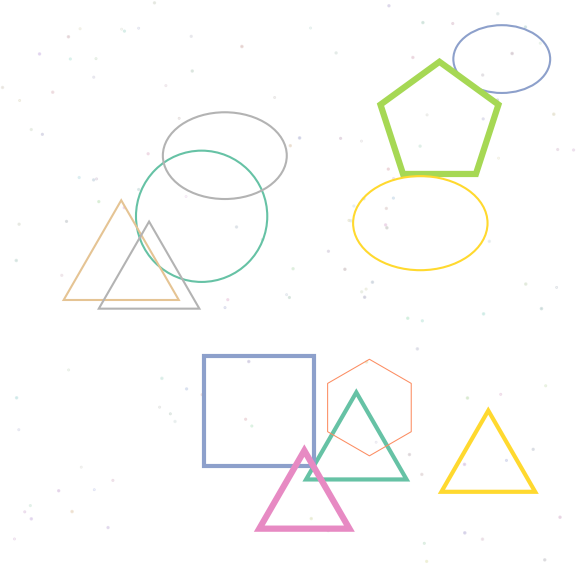[{"shape": "triangle", "thickness": 2, "radius": 0.5, "center": [0.617, 0.219]}, {"shape": "circle", "thickness": 1, "radius": 0.57, "center": [0.349, 0.625]}, {"shape": "hexagon", "thickness": 0.5, "radius": 0.42, "center": [0.64, 0.293]}, {"shape": "oval", "thickness": 1, "radius": 0.42, "center": [0.869, 0.897]}, {"shape": "square", "thickness": 2, "radius": 0.48, "center": [0.448, 0.288]}, {"shape": "triangle", "thickness": 3, "radius": 0.45, "center": [0.527, 0.129]}, {"shape": "pentagon", "thickness": 3, "radius": 0.54, "center": [0.761, 0.785]}, {"shape": "oval", "thickness": 1, "radius": 0.58, "center": [0.728, 0.613]}, {"shape": "triangle", "thickness": 2, "radius": 0.47, "center": [0.846, 0.194]}, {"shape": "triangle", "thickness": 1, "radius": 0.58, "center": [0.21, 0.537]}, {"shape": "triangle", "thickness": 1, "radius": 0.5, "center": [0.258, 0.515]}, {"shape": "oval", "thickness": 1, "radius": 0.54, "center": [0.389, 0.73]}]